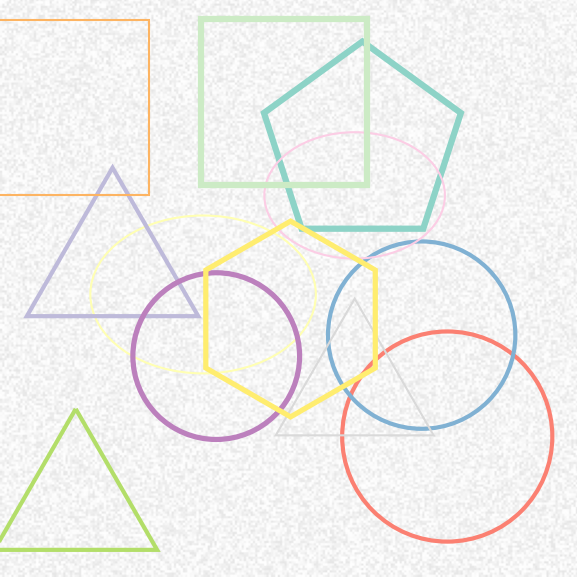[{"shape": "pentagon", "thickness": 3, "radius": 0.9, "center": [0.628, 0.748]}, {"shape": "oval", "thickness": 1, "radius": 0.98, "center": [0.352, 0.489]}, {"shape": "triangle", "thickness": 2, "radius": 0.86, "center": [0.195, 0.537]}, {"shape": "circle", "thickness": 2, "radius": 0.91, "center": [0.774, 0.243]}, {"shape": "circle", "thickness": 2, "radius": 0.81, "center": [0.73, 0.419]}, {"shape": "square", "thickness": 1, "radius": 0.76, "center": [0.107, 0.813]}, {"shape": "triangle", "thickness": 2, "radius": 0.81, "center": [0.131, 0.128]}, {"shape": "oval", "thickness": 1, "radius": 0.78, "center": [0.614, 0.661]}, {"shape": "triangle", "thickness": 1, "radius": 0.79, "center": [0.614, 0.324]}, {"shape": "circle", "thickness": 2.5, "radius": 0.72, "center": [0.374, 0.382]}, {"shape": "square", "thickness": 3, "radius": 0.72, "center": [0.491, 0.823]}, {"shape": "hexagon", "thickness": 2.5, "radius": 0.85, "center": [0.503, 0.447]}]